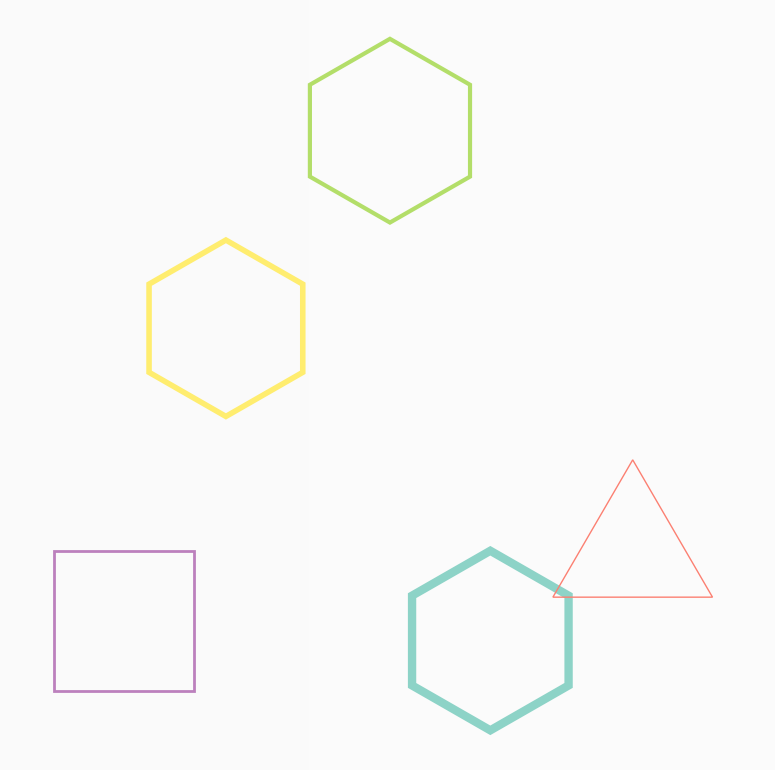[{"shape": "hexagon", "thickness": 3, "radius": 0.58, "center": [0.633, 0.168]}, {"shape": "triangle", "thickness": 0.5, "radius": 0.59, "center": [0.816, 0.284]}, {"shape": "hexagon", "thickness": 1.5, "radius": 0.6, "center": [0.503, 0.83]}, {"shape": "square", "thickness": 1, "radius": 0.45, "center": [0.16, 0.193]}, {"shape": "hexagon", "thickness": 2, "radius": 0.57, "center": [0.291, 0.574]}]